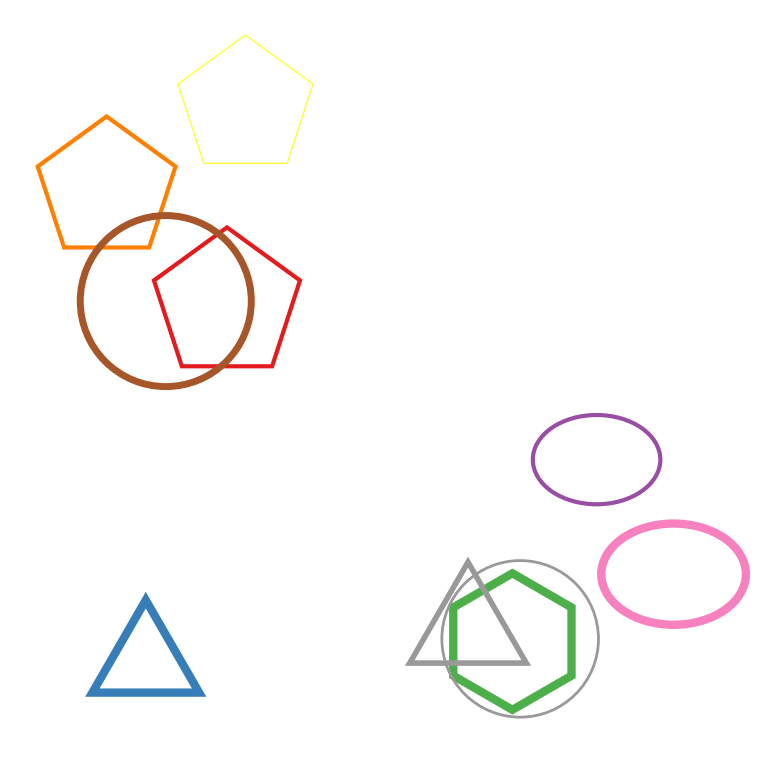[{"shape": "pentagon", "thickness": 1.5, "radius": 0.5, "center": [0.295, 0.605]}, {"shape": "triangle", "thickness": 3, "radius": 0.4, "center": [0.189, 0.141]}, {"shape": "hexagon", "thickness": 3, "radius": 0.44, "center": [0.665, 0.167]}, {"shape": "oval", "thickness": 1.5, "radius": 0.41, "center": [0.775, 0.403]}, {"shape": "pentagon", "thickness": 1.5, "radius": 0.47, "center": [0.138, 0.755]}, {"shape": "pentagon", "thickness": 0.5, "radius": 0.46, "center": [0.319, 0.862]}, {"shape": "circle", "thickness": 2.5, "radius": 0.56, "center": [0.215, 0.609]}, {"shape": "oval", "thickness": 3, "radius": 0.47, "center": [0.875, 0.254]}, {"shape": "circle", "thickness": 1, "radius": 0.51, "center": [0.676, 0.17]}, {"shape": "triangle", "thickness": 2, "radius": 0.44, "center": [0.608, 0.183]}]